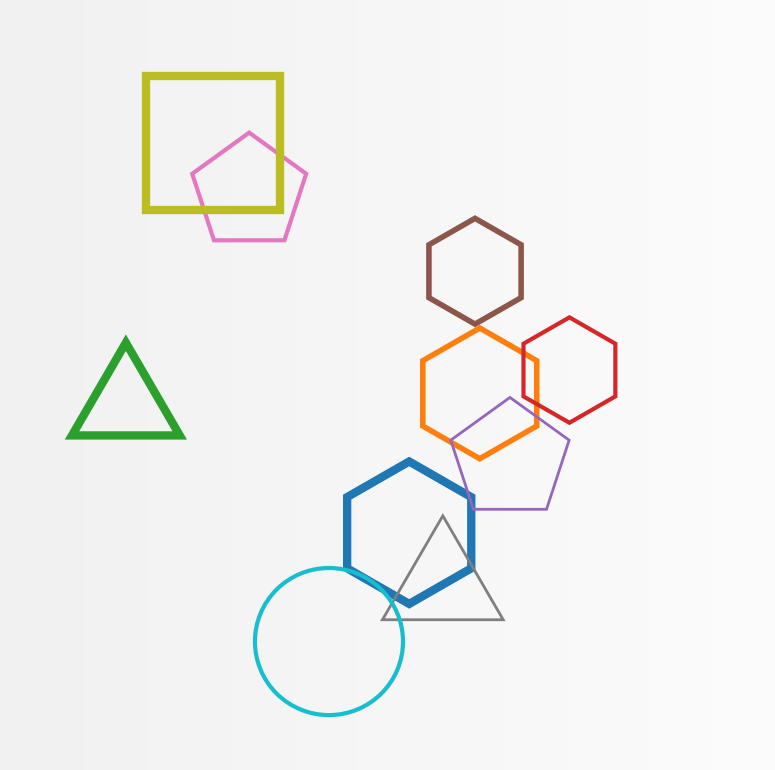[{"shape": "hexagon", "thickness": 3, "radius": 0.46, "center": [0.528, 0.308]}, {"shape": "hexagon", "thickness": 2, "radius": 0.42, "center": [0.619, 0.489]}, {"shape": "triangle", "thickness": 3, "radius": 0.4, "center": [0.162, 0.475]}, {"shape": "hexagon", "thickness": 1.5, "radius": 0.34, "center": [0.735, 0.519]}, {"shape": "pentagon", "thickness": 1, "radius": 0.4, "center": [0.658, 0.404]}, {"shape": "hexagon", "thickness": 2, "radius": 0.34, "center": [0.613, 0.648]}, {"shape": "pentagon", "thickness": 1.5, "radius": 0.39, "center": [0.322, 0.75]}, {"shape": "triangle", "thickness": 1, "radius": 0.45, "center": [0.571, 0.24]}, {"shape": "square", "thickness": 3, "radius": 0.43, "center": [0.275, 0.814]}, {"shape": "circle", "thickness": 1.5, "radius": 0.48, "center": [0.424, 0.167]}]